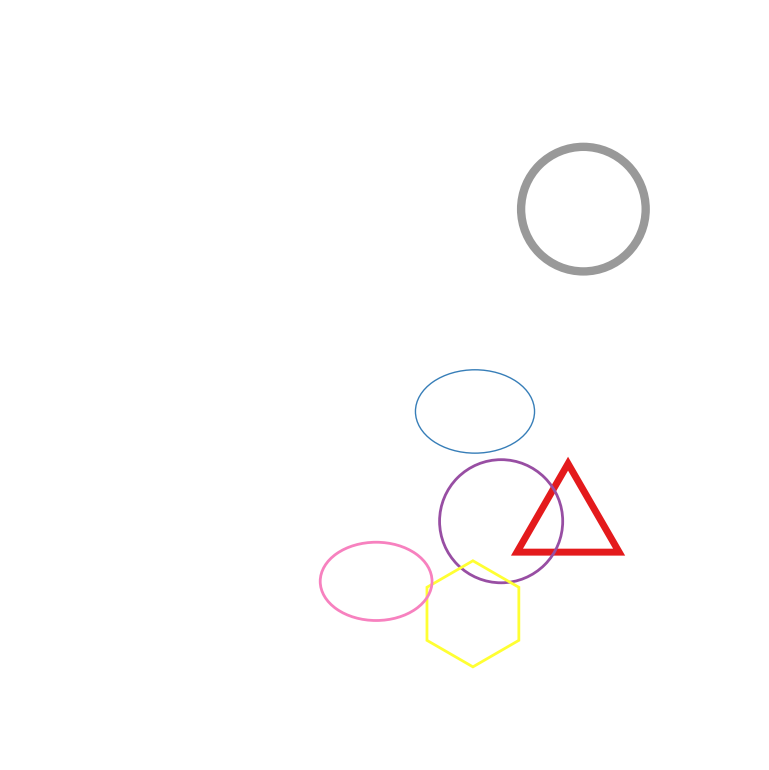[{"shape": "triangle", "thickness": 2.5, "radius": 0.38, "center": [0.738, 0.321]}, {"shape": "oval", "thickness": 0.5, "radius": 0.39, "center": [0.617, 0.466]}, {"shape": "circle", "thickness": 1, "radius": 0.4, "center": [0.651, 0.323]}, {"shape": "hexagon", "thickness": 1, "radius": 0.34, "center": [0.614, 0.203]}, {"shape": "oval", "thickness": 1, "radius": 0.36, "center": [0.488, 0.245]}, {"shape": "circle", "thickness": 3, "radius": 0.4, "center": [0.758, 0.728]}]